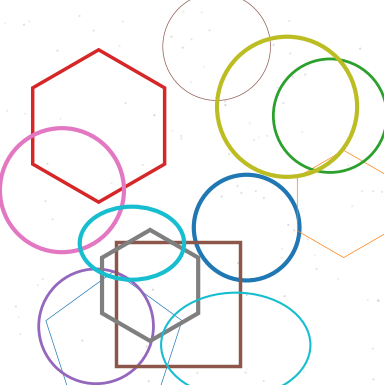[{"shape": "pentagon", "thickness": 0.5, "radius": 0.93, "center": [0.296, 0.11]}, {"shape": "circle", "thickness": 3, "radius": 0.69, "center": [0.641, 0.409]}, {"shape": "hexagon", "thickness": 0.5, "radius": 0.7, "center": [0.893, 0.47]}, {"shape": "circle", "thickness": 2, "radius": 0.74, "center": [0.857, 0.699]}, {"shape": "hexagon", "thickness": 2.5, "radius": 0.99, "center": [0.256, 0.673]}, {"shape": "circle", "thickness": 2, "radius": 0.74, "center": [0.25, 0.152]}, {"shape": "circle", "thickness": 0.5, "radius": 0.7, "center": [0.563, 0.879]}, {"shape": "square", "thickness": 2.5, "radius": 0.81, "center": [0.461, 0.209]}, {"shape": "circle", "thickness": 3, "radius": 0.81, "center": [0.161, 0.506]}, {"shape": "hexagon", "thickness": 3, "radius": 0.72, "center": [0.39, 0.259]}, {"shape": "circle", "thickness": 3, "radius": 0.91, "center": [0.746, 0.723]}, {"shape": "oval", "thickness": 3, "radius": 0.68, "center": [0.343, 0.368]}, {"shape": "oval", "thickness": 1.5, "radius": 0.97, "center": [0.612, 0.104]}]